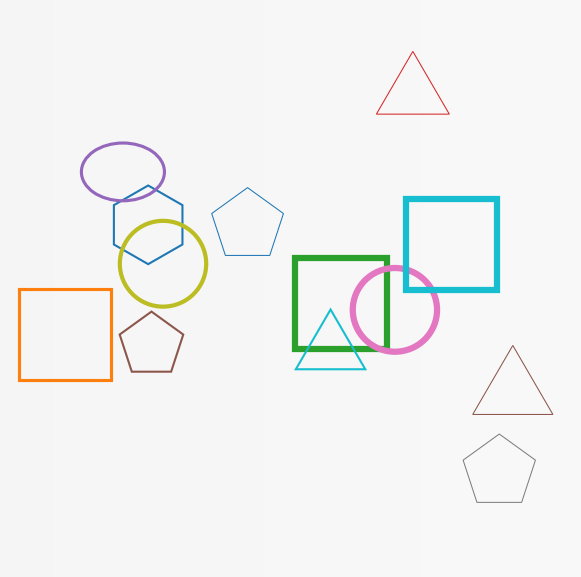[{"shape": "hexagon", "thickness": 1, "radius": 0.34, "center": [0.255, 0.61]}, {"shape": "pentagon", "thickness": 0.5, "radius": 0.32, "center": [0.426, 0.609]}, {"shape": "square", "thickness": 1.5, "radius": 0.39, "center": [0.112, 0.42]}, {"shape": "square", "thickness": 3, "radius": 0.4, "center": [0.586, 0.474]}, {"shape": "triangle", "thickness": 0.5, "radius": 0.36, "center": [0.71, 0.838]}, {"shape": "oval", "thickness": 1.5, "radius": 0.36, "center": [0.211, 0.701]}, {"shape": "pentagon", "thickness": 1, "radius": 0.29, "center": [0.261, 0.402]}, {"shape": "triangle", "thickness": 0.5, "radius": 0.4, "center": [0.882, 0.321]}, {"shape": "circle", "thickness": 3, "radius": 0.36, "center": [0.679, 0.463]}, {"shape": "pentagon", "thickness": 0.5, "radius": 0.33, "center": [0.859, 0.182]}, {"shape": "circle", "thickness": 2, "radius": 0.37, "center": [0.28, 0.542]}, {"shape": "triangle", "thickness": 1, "radius": 0.34, "center": [0.569, 0.394]}, {"shape": "square", "thickness": 3, "radius": 0.39, "center": [0.777, 0.576]}]